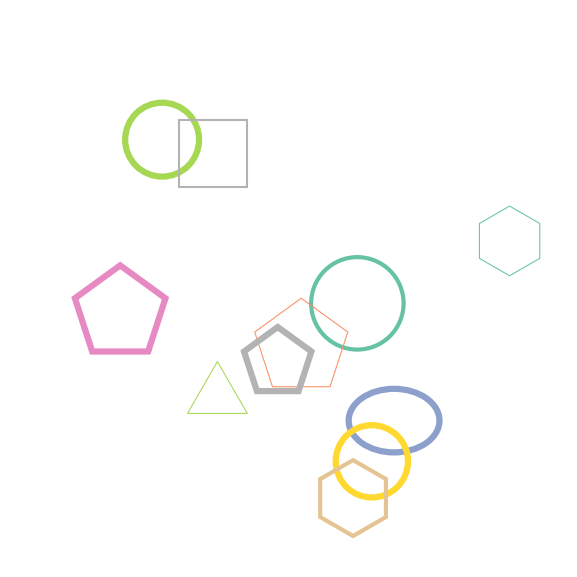[{"shape": "hexagon", "thickness": 0.5, "radius": 0.3, "center": [0.882, 0.582]}, {"shape": "circle", "thickness": 2, "radius": 0.4, "center": [0.619, 0.474]}, {"shape": "pentagon", "thickness": 0.5, "radius": 0.42, "center": [0.522, 0.398]}, {"shape": "oval", "thickness": 3, "radius": 0.39, "center": [0.682, 0.271]}, {"shape": "pentagon", "thickness": 3, "radius": 0.41, "center": [0.208, 0.457]}, {"shape": "circle", "thickness": 3, "radius": 0.32, "center": [0.281, 0.757]}, {"shape": "triangle", "thickness": 0.5, "radius": 0.3, "center": [0.376, 0.313]}, {"shape": "circle", "thickness": 3, "radius": 0.31, "center": [0.644, 0.2]}, {"shape": "hexagon", "thickness": 2, "radius": 0.33, "center": [0.611, 0.137]}, {"shape": "square", "thickness": 1, "radius": 0.29, "center": [0.369, 0.733]}, {"shape": "pentagon", "thickness": 3, "radius": 0.31, "center": [0.481, 0.372]}]